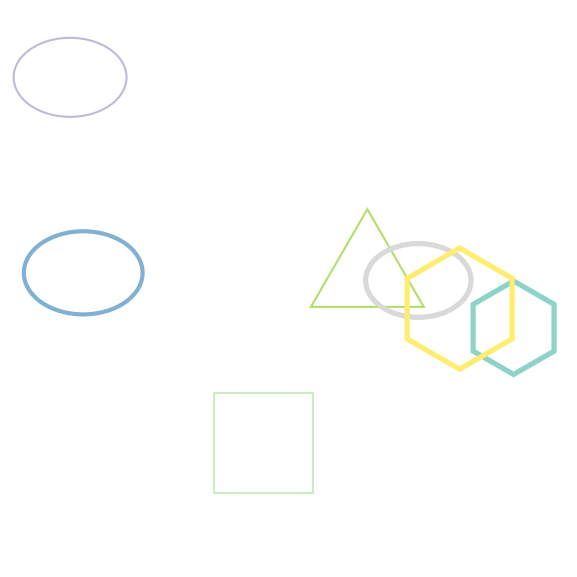[{"shape": "hexagon", "thickness": 2.5, "radius": 0.4, "center": [0.889, 0.432]}, {"shape": "oval", "thickness": 1, "radius": 0.49, "center": [0.121, 0.865]}, {"shape": "oval", "thickness": 2, "radius": 0.51, "center": [0.144, 0.527]}, {"shape": "triangle", "thickness": 1, "radius": 0.56, "center": [0.636, 0.524]}, {"shape": "oval", "thickness": 2.5, "radius": 0.46, "center": [0.724, 0.514]}, {"shape": "square", "thickness": 1, "radius": 0.43, "center": [0.456, 0.232]}, {"shape": "hexagon", "thickness": 2.5, "radius": 0.52, "center": [0.796, 0.465]}]